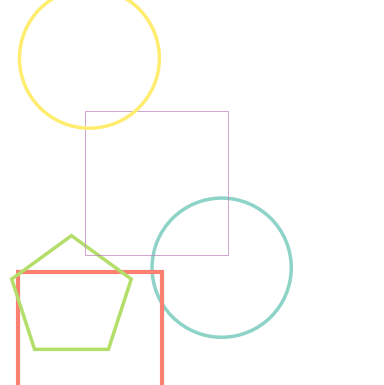[{"shape": "circle", "thickness": 2.5, "radius": 0.9, "center": [0.576, 0.305]}, {"shape": "square", "thickness": 3, "radius": 0.94, "center": [0.234, 0.106]}, {"shape": "pentagon", "thickness": 2.5, "radius": 0.82, "center": [0.186, 0.225]}, {"shape": "square", "thickness": 0.5, "radius": 0.93, "center": [0.407, 0.525]}, {"shape": "circle", "thickness": 2.5, "radius": 0.91, "center": [0.232, 0.849]}]